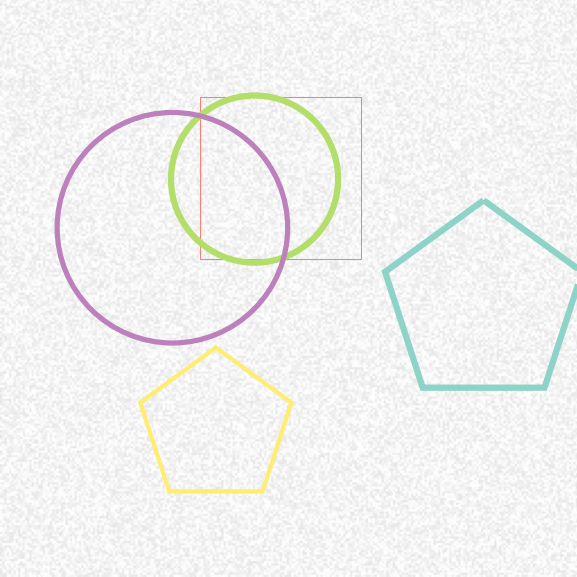[{"shape": "pentagon", "thickness": 3, "radius": 0.9, "center": [0.837, 0.473]}, {"shape": "square", "thickness": 0.5, "radius": 0.7, "center": [0.486, 0.69]}, {"shape": "circle", "thickness": 3, "radius": 0.72, "center": [0.441, 0.689]}, {"shape": "circle", "thickness": 2.5, "radius": 1.0, "center": [0.299, 0.605]}, {"shape": "pentagon", "thickness": 2, "radius": 0.69, "center": [0.374, 0.26]}]